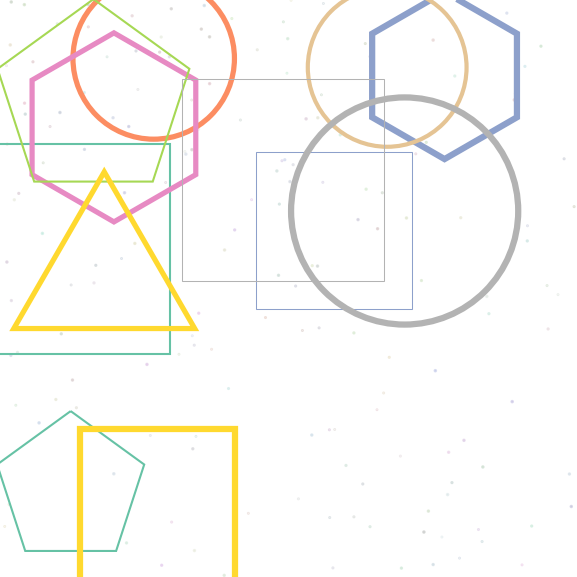[{"shape": "pentagon", "thickness": 1, "radius": 0.67, "center": [0.122, 0.153]}, {"shape": "square", "thickness": 1, "radius": 0.91, "center": [0.112, 0.569]}, {"shape": "circle", "thickness": 2.5, "radius": 0.7, "center": [0.266, 0.898]}, {"shape": "square", "thickness": 0.5, "radius": 0.68, "center": [0.578, 0.6]}, {"shape": "hexagon", "thickness": 3, "radius": 0.72, "center": [0.77, 0.868]}, {"shape": "hexagon", "thickness": 2.5, "radius": 0.82, "center": [0.197, 0.779]}, {"shape": "pentagon", "thickness": 1, "radius": 0.87, "center": [0.162, 0.826]}, {"shape": "triangle", "thickness": 2.5, "radius": 0.9, "center": [0.181, 0.521]}, {"shape": "square", "thickness": 3, "radius": 0.67, "center": [0.272, 0.123]}, {"shape": "circle", "thickness": 2, "radius": 0.69, "center": [0.67, 0.882]}, {"shape": "square", "thickness": 0.5, "radius": 0.87, "center": [0.49, 0.688]}, {"shape": "circle", "thickness": 3, "radius": 0.98, "center": [0.701, 0.634]}]